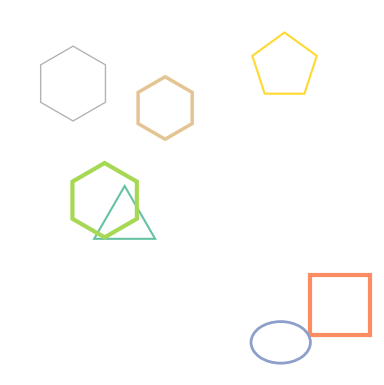[{"shape": "triangle", "thickness": 1.5, "radius": 0.46, "center": [0.324, 0.425]}, {"shape": "square", "thickness": 3, "radius": 0.39, "center": [0.883, 0.207]}, {"shape": "oval", "thickness": 2, "radius": 0.39, "center": [0.729, 0.111]}, {"shape": "hexagon", "thickness": 3, "radius": 0.48, "center": [0.272, 0.48]}, {"shape": "pentagon", "thickness": 1.5, "radius": 0.44, "center": [0.739, 0.828]}, {"shape": "hexagon", "thickness": 2.5, "radius": 0.41, "center": [0.429, 0.719]}, {"shape": "hexagon", "thickness": 1, "radius": 0.49, "center": [0.19, 0.783]}]